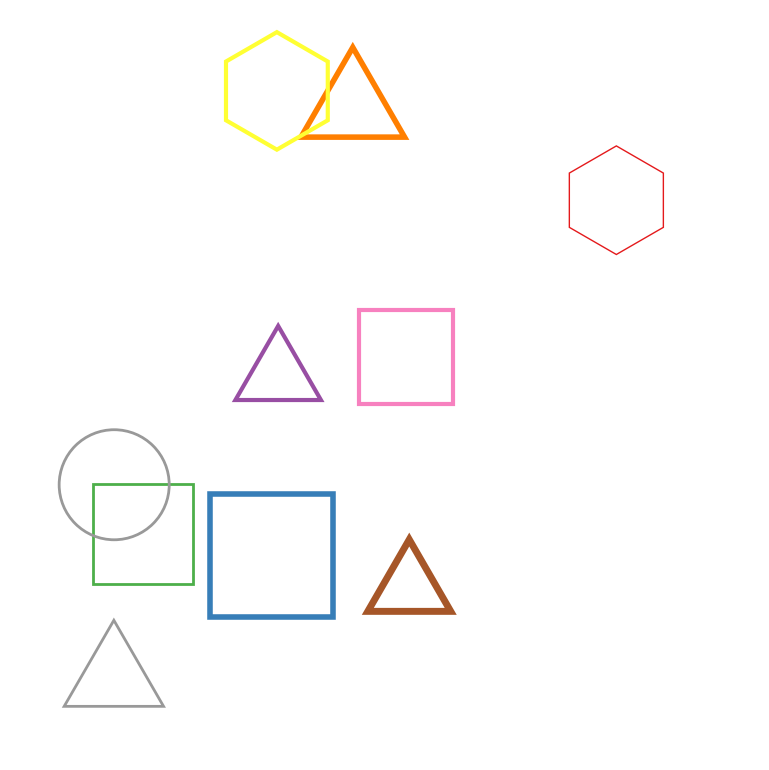[{"shape": "hexagon", "thickness": 0.5, "radius": 0.35, "center": [0.8, 0.74]}, {"shape": "square", "thickness": 2, "radius": 0.4, "center": [0.353, 0.278]}, {"shape": "square", "thickness": 1, "radius": 0.32, "center": [0.186, 0.307]}, {"shape": "triangle", "thickness": 1.5, "radius": 0.32, "center": [0.361, 0.513]}, {"shape": "triangle", "thickness": 2, "radius": 0.39, "center": [0.458, 0.861]}, {"shape": "hexagon", "thickness": 1.5, "radius": 0.38, "center": [0.36, 0.882]}, {"shape": "triangle", "thickness": 2.5, "radius": 0.31, "center": [0.532, 0.237]}, {"shape": "square", "thickness": 1.5, "radius": 0.31, "center": [0.527, 0.536]}, {"shape": "triangle", "thickness": 1, "radius": 0.37, "center": [0.148, 0.12]}, {"shape": "circle", "thickness": 1, "radius": 0.36, "center": [0.148, 0.37]}]